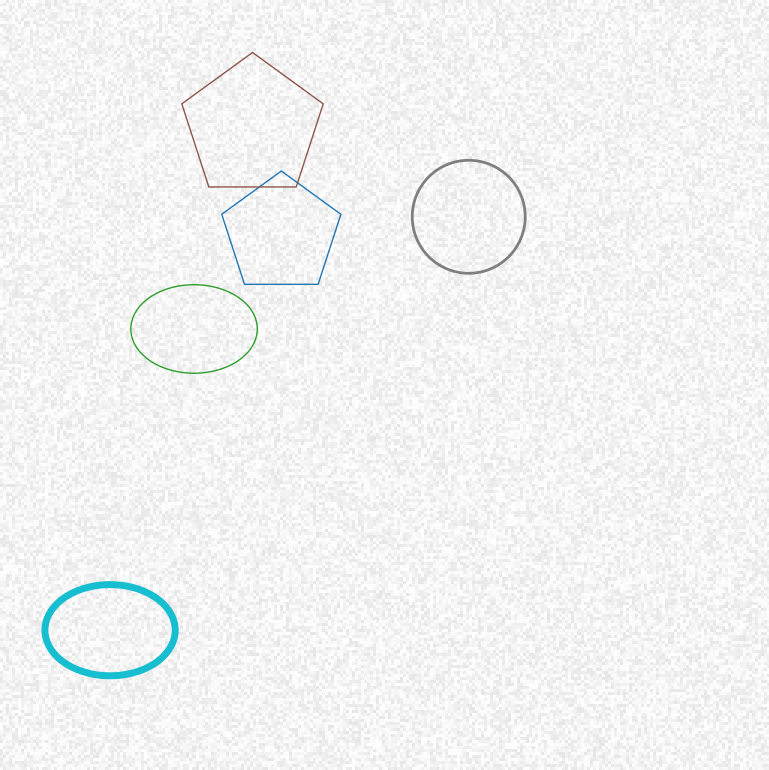[{"shape": "pentagon", "thickness": 0.5, "radius": 0.41, "center": [0.365, 0.697]}, {"shape": "oval", "thickness": 0.5, "radius": 0.41, "center": [0.252, 0.573]}, {"shape": "pentagon", "thickness": 0.5, "radius": 0.48, "center": [0.328, 0.835]}, {"shape": "circle", "thickness": 1, "radius": 0.37, "center": [0.609, 0.718]}, {"shape": "oval", "thickness": 2.5, "radius": 0.42, "center": [0.143, 0.182]}]